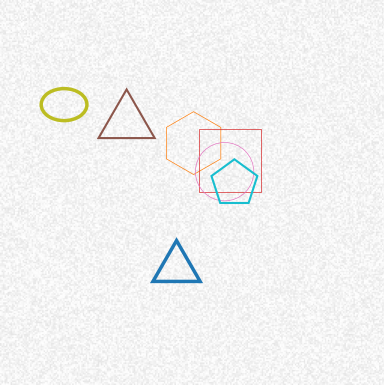[{"shape": "triangle", "thickness": 2.5, "radius": 0.35, "center": [0.459, 0.304]}, {"shape": "hexagon", "thickness": 0.5, "radius": 0.41, "center": [0.503, 0.628]}, {"shape": "square", "thickness": 0.5, "radius": 0.4, "center": [0.598, 0.583]}, {"shape": "triangle", "thickness": 1.5, "radius": 0.42, "center": [0.329, 0.683]}, {"shape": "circle", "thickness": 0.5, "radius": 0.38, "center": [0.583, 0.554]}, {"shape": "oval", "thickness": 2.5, "radius": 0.3, "center": [0.166, 0.728]}, {"shape": "pentagon", "thickness": 1.5, "radius": 0.31, "center": [0.609, 0.523]}]